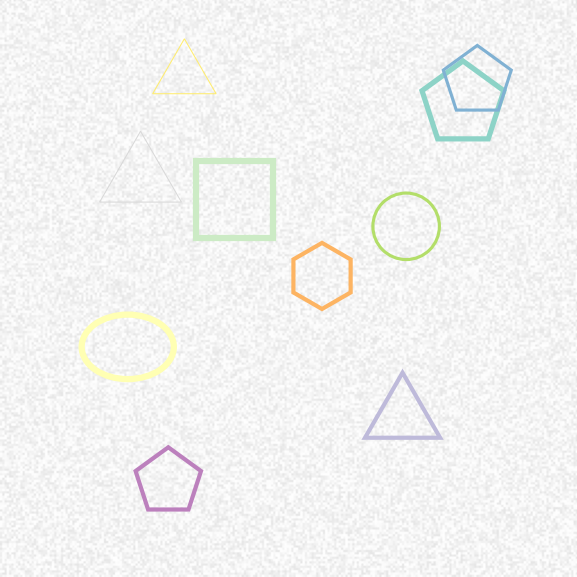[{"shape": "pentagon", "thickness": 2.5, "radius": 0.37, "center": [0.802, 0.819]}, {"shape": "oval", "thickness": 3, "radius": 0.4, "center": [0.221, 0.399]}, {"shape": "triangle", "thickness": 2, "radius": 0.38, "center": [0.697, 0.279]}, {"shape": "pentagon", "thickness": 1.5, "radius": 0.31, "center": [0.826, 0.859]}, {"shape": "hexagon", "thickness": 2, "radius": 0.29, "center": [0.558, 0.521]}, {"shape": "circle", "thickness": 1.5, "radius": 0.29, "center": [0.703, 0.607]}, {"shape": "triangle", "thickness": 0.5, "radius": 0.41, "center": [0.243, 0.69]}, {"shape": "pentagon", "thickness": 2, "radius": 0.3, "center": [0.291, 0.165]}, {"shape": "square", "thickness": 3, "radius": 0.34, "center": [0.406, 0.654]}, {"shape": "triangle", "thickness": 0.5, "radius": 0.32, "center": [0.319, 0.869]}]